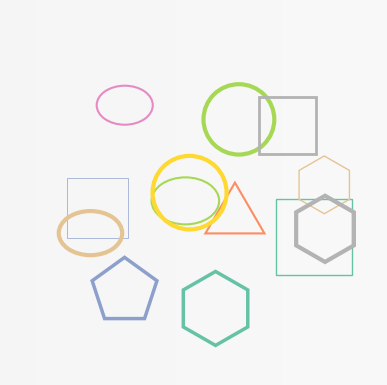[{"shape": "hexagon", "thickness": 2.5, "radius": 0.48, "center": [0.556, 0.199]}, {"shape": "square", "thickness": 1, "radius": 0.49, "center": [0.809, 0.385]}, {"shape": "triangle", "thickness": 1.5, "radius": 0.44, "center": [0.606, 0.438]}, {"shape": "square", "thickness": 0.5, "radius": 0.39, "center": [0.251, 0.46]}, {"shape": "pentagon", "thickness": 2.5, "radius": 0.44, "center": [0.321, 0.244]}, {"shape": "oval", "thickness": 1.5, "radius": 0.36, "center": [0.322, 0.727]}, {"shape": "circle", "thickness": 3, "radius": 0.46, "center": [0.616, 0.69]}, {"shape": "oval", "thickness": 1.5, "radius": 0.44, "center": [0.478, 0.478]}, {"shape": "circle", "thickness": 3, "radius": 0.48, "center": [0.489, 0.5]}, {"shape": "oval", "thickness": 3, "radius": 0.41, "center": [0.233, 0.394]}, {"shape": "hexagon", "thickness": 1, "radius": 0.38, "center": [0.837, 0.52]}, {"shape": "square", "thickness": 2, "radius": 0.37, "center": [0.742, 0.674]}, {"shape": "hexagon", "thickness": 3, "radius": 0.43, "center": [0.839, 0.406]}]